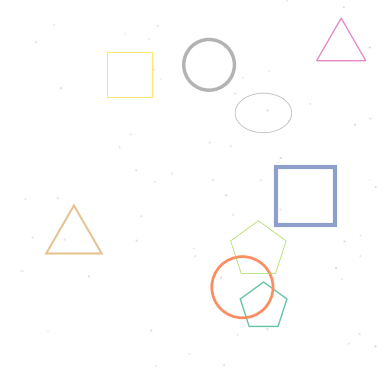[{"shape": "pentagon", "thickness": 1, "radius": 0.32, "center": [0.685, 0.204]}, {"shape": "circle", "thickness": 2, "radius": 0.4, "center": [0.63, 0.254]}, {"shape": "square", "thickness": 3, "radius": 0.38, "center": [0.793, 0.491]}, {"shape": "triangle", "thickness": 1, "radius": 0.37, "center": [0.886, 0.879]}, {"shape": "pentagon", "thickness": 0.5, "radius": 0.38, "center": [0.671, 0.351]}, {"shape": "square", "thickness": 0.5, "radius": 0.29, "center": [0.336, 0.807]}, {"shape": "triangle", "thickness": 1.5, "radius": 0.42, "center": [0.192, 0.383]}, {"shape": "oval", "thickness": 0.5, "radius": 0.37, "center": [0.684, 0.707]}, {"shape": "circle", "thickness": 2.5, "radius": 0.33, "center": [0.543, 0.832]}]